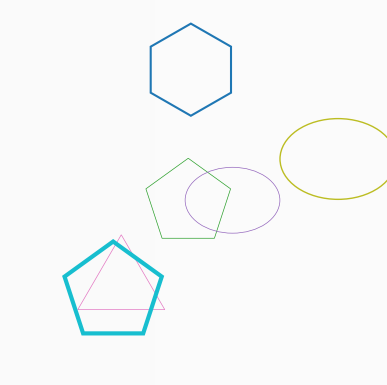[{"shape": "hexagon", "thickness": 1.5, "radius": 0.6, "center": [0.493, 0.819]}, {"shape": "pentagon", "thickness": 0.5, "radius": 0.57, "center": [0.486, 0.474]}, {"shape": "oval", "thickness": 0.5, "radius": 0.61, "center": [0.6, 0.48]}, {"shape": "triangle", "thickness": 0.5, "radius": 0.65, "center": [0.313, 0.261]}, {"shape": "oval", "thickness": 1, "radius": 0.75, "center": [0.872, 0.587]}, {"shape": "pentagon", "thickness": 3, "radius": 0.66, "center": [0.292, 0.241]}]